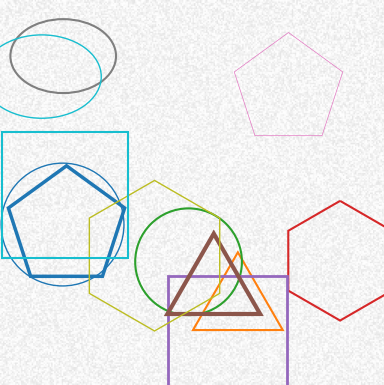[{"shape": "pentagon", "thickness": 2.5, "radius": 0.79, "center": [0.173, 0.411]}, {"shape": "circle", "thickness": 1, "radius": 0.8, "center": [0.163, 0.417]}, {"shape": "triangle", "thickness": 1.5, "radius": 0.67, "center": [0.618, 0.21]}, {"shape": "circle", "thickness": 1.5, "radius": 0.69, "center": [0.49, 0.32]}, {"shape": "hexagon", "thickness": 1.5, "radius": 0.78, "center": [0.883, 0.323]}, {"shape": "square", "thickness": 2, "radius": 0.77, "center": [0.592, 0.129]}, {"shape": "triangle", "thickness": 3, "radius": 0.7, "center": [0.555, 0.254]}, {"shape": "pentagon", "thickness": 0.5, "radius": 0.74, "center": [0.749, 0.767]}, {"shape": "oval", "thickness": 1.5, "radius": 0.69, "center": [0.164, 0.854]}, {"shape": "hexagon", "thickness": 1, "radius": 0.98, "center": [0.401, 0.336]}, {"shape": "oval", "thickness": 1, "radius": 0.77, "center": [0.108, 0.801]}, {"shape": "square", "thickness": 1.5, "radius": 0.82, "center": [0.168, 0.495]}]